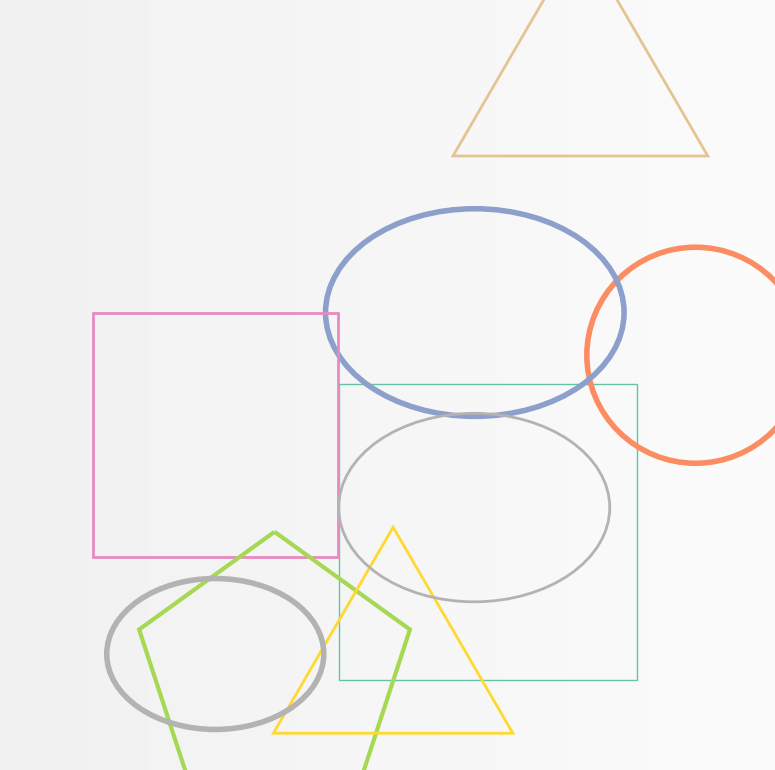[{"shape": "square", "thickness": 0.5, "radius": 0.96, "center": [0.629, 0.309]}, {"shape": "circle", "thickness": 2, "radius": 0.7, "center": [0.897, 0.539]}, {"shape": "oval", "thickness": 2, "radius": 0.96, "center": [0.613, 0.594]}, {"shape": "square", "thickness": 1, "radius": 0.79, "center": [0.278, 0.435]}, {"shape": "pentagon", "thickness": 1.5, "radius": 0.92, "center": [0.354, 0.126]}, {"shape": "triangle", "thickness": 1, "radius": 0.89, "center": [0.507, 0.137]}, {"shape": "triangle", "thickness": 1, "radius": 0.95, "center": [0.749, 0.892]}, {"shape": "oval", "thickness": 1, "radius": 0.87, "center": [0.612, 0.341]}, {"shape": "oval", "thickness": 2, "radius": 0.7, "center": [0.278, 0.151]}]